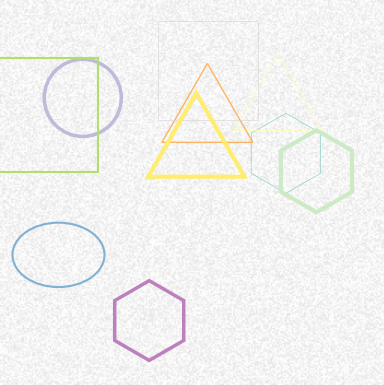[{"shape": "hexagon", "thickness": 0.5, "radius": 0.52, "center": [0.743, 0.602]}, {"shape": "triangle", "thickness": 0.5, "radius": 0.66, "center": [0.722, 0.727]}, {"shape": "circle", "thickness": 2.5, "radius": 0.5, "center": [0.215, 0.746]}, {"shape": "oval", "thickness": 1.5, "radius": 0.6, "center": [0.152, 0.338]}, {"shape": "triangle", "thickness": 1, "radius": 0.68, "center": [0.539, 0.698]}, {"shape": "square", "thickness": 1.5, "radius": 0.74, "center": [0.107, 0.701]}, {"shape": "square", "thickness": 0.5, "radius": 0.65, "center": [0.541, 0.817]}, {"shape": "hexagon", "thickness": 2.5, "radius": 0.52, "center": [0.388, 0.167]}, {"shape": "hexagon", "thickness": 3, "radius": 0.53, "center": [0.822, 0.555]}, {"shape": "triangle", "thickness": 3, "radius": 0.72, "center": [0.51, 0.613]}]